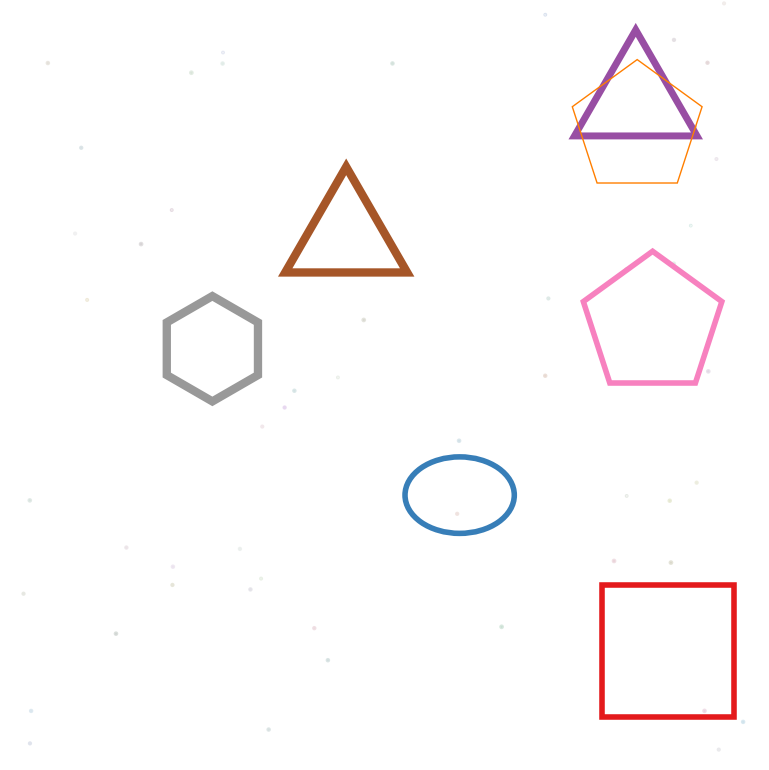[{"shape": "square", "thickness": 2, "radius": 0.43, "center": [0.867, 0.155]}, {"shape": "oval", "thickness": 2, "radius": 0.35, "center": [0.597, 0.357]}, {"shape": "triangle", "thickness": 2.5, "radius": 0.46, "center": [0.826, 0.869]}, {"shape": "pentagon", "thickness": 0.5, "radius": 0.44, "center": [0.828, 0.834]}, {"shape": "triangle", "thickness": 3, "radius": 0.46, "center": [0.45, 0.692]}, {"shape": "pentagon", "thickness": 2, "radius": 0.47, "center": [0.848, 0.579]}, {"shape": "hexagon", "thickness": 3, "radius": 0.34, "center": [0.276, 0.547]}]